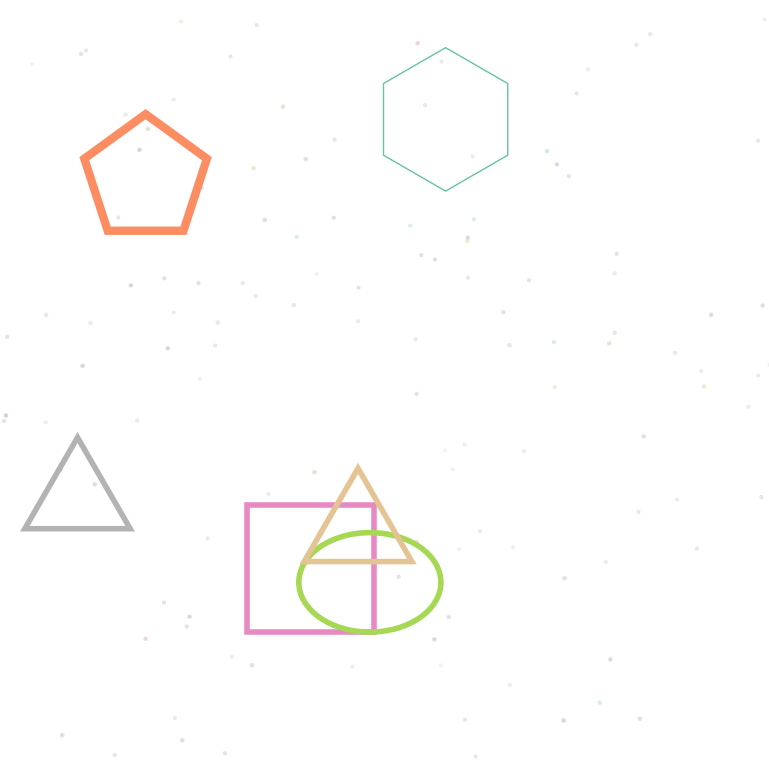[{"shape": "hexagon", "thickness": 0.5, "radius": 0.47, "center": [0.579, 0.845]}, {"shape": "pentagon", "thickness": 3, "radius": 0.42, "center": [0.189, 0.768]}, {"shape": "square", "thickness": 2, "radius": 0.41, "center": [0.403, 0.262]}, {"shape": "oval", "thickness": 2, "radius": 0.46, "center": [0.48, 0.244]}, {"shape": "triangle", "thickness": 2, "radius": 0.4, "center": [0.465, 0.311]}, {"shape": "triangle", "thickness": 2, "radius": 0.39, "center": [0.101, 0.353]}]